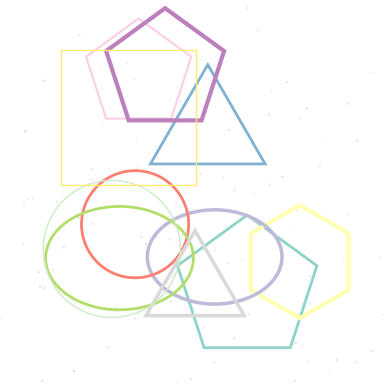[{"shape": "pentagon", "thickness": 2, "radius": 0.95, "center": [0.642, 0.251]}, {"shape": "hexagon", "thickness": 3, "radius": 0.73, "center": [0.779, 0.32]}, {"shape": "oval", "thickness": 2.5, "radius": 0.87, "center": [0.558, 0.333]}, {"shape": "circle", "thickness": 2, "radius": 0.7, "center": [0.351, 0.418]}, {"shape": "triangle", "thickness": 2, "radius": 0.86, "center": [0.54, 0.66]}, {"shape": "oval", "thickness": 2, "radius": 0.96, "center": [0.31, 0.33]}, {"shape": "pentagon", "thickness": 1.5, "radius": 0.72, "center": [0.36, 0.808]}, {"shape": "triangle", "thickness": 2.5, "radius": 0.74, "center": [0.507, 0.254]}, {"shape": "pentagon", "thickness": 3, "radius": 0.81, "center": [0.429, 0.818]}, {"shape": "circle", "thickness": 1, "radius": 0.89, "center": [0.29, 0.353]}, {"shape": "square", "thickness": 1, "radius": 0.88, "center": [0.335, 0.694]}]